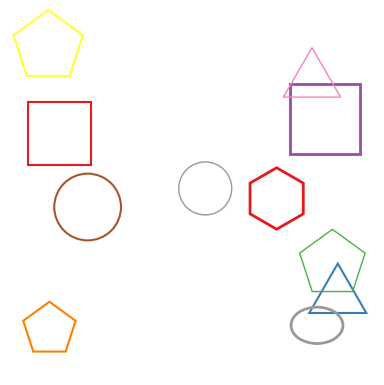[{"shape": "hexagon", "thickness": 2, "radius": 0.4, "center": [0.719, 0.484]}, {"shape": "square", "thickness": 1.5, "radius": 0.41, "center": [0.154, 0.654]}, {"shape": "triangle", "thickness": 1.5, "radius": 0.43, "center": [0.877, 0.23]}, {"shape": "pentagon", "thickness": 1, "radius": 0.45, "center": [0.863, 0.315]}, {"shape": "square", "thickness": 2, "radius": 0.45, "center": [0.844, 0.69]}, {"shape": "pentagon", "thickness": 1.5, "radius": 0.36, "center": [0.128, 0.145]}, {"shape": "pentagon", "thickness": 1.5, "radius": 0.47, "center": [0.125, 0.879]}, {"shape": "circle", "thickness": 1.5, "radius": 0.43, "center": [0.228, 0.462]}, {"shape": "triangle", "thickness": 1, "radius": 0.43, "center": [0.81, 0.791]}, {"shape": "oval", "thickness": 2, "radius": 0.34, "center": [0.823, 0.155]}, {"shape": "circle", "thickness": 1, "radius": 0.34, "center": [0.533, 0.511]}]